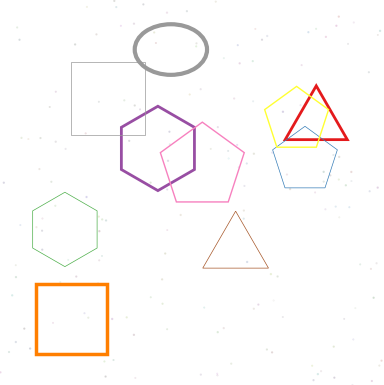[{"shape": "triangle", "thickness": 2, "radius": 0.47, "center": [0.821, 0.684]}, {"shape": "pentagon", "thickness": 0.5, "radius": 0.44, "center": [0.792, 0.584]}, {"shape": "hexagon", "thickness": 0.5, "radius": 0.48, "center": [0.169, 0.404]}, {"shape": "hexagon", "thickness": 2, "radius": 0.55, "center": [0.41, 0.614]}, {"shape": "square", "thickness": 2.5, "radius": 0.46, "center": [0.186, 0.172]}, {"shape": "pentagon", "thickness": 1, "radius": 0.44, "center": [0.77, 0.688]}, {"shape": "triangle", "thickness": 0.5, "radius": 0.49, "center": [0.612, 0.353]}, {"shape": "pentagon", "thickness": 1, "radius": 0.57, "center": [0.525, 0.568]}, {"shape": "square", "thickness": 0.5, "radius": 0.48, "center": [0.281, 0.744]}, {"shape": "oval", "thickness": 3, "radius": 0.47, "center": [0.444, 0.871]}]